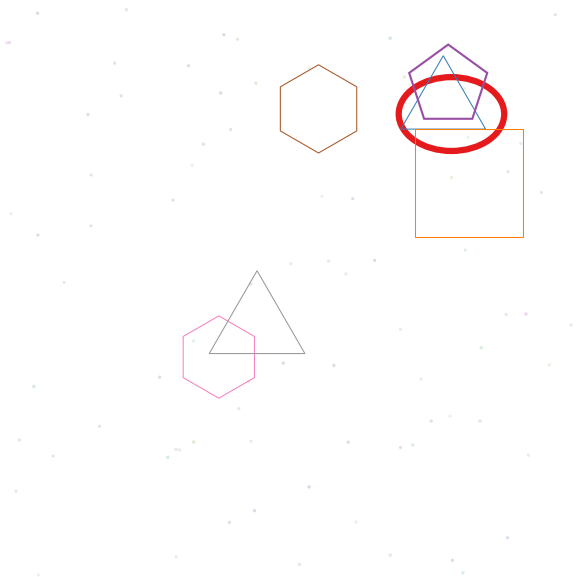[{"shape": "oval", "thickness": 3, "radius": 0.46, "center": [0.782, 0.802]}, {"shape": "triangle", "thickness": 0.5, "radius": 0.42, "center": [0.768, 0.818]}, {"shape": "pentagon", "thickness": 1, "radius": 0.36, "center": [0.776, 0.851]}, {"shape": "square", "thickness": 0.5, "radius": 0.47, "center": [0.812, 0.682]}, {"shape": "hexagon", "thickness": 0.5, "radius": 0.38, "center": [0.552, 0.811]}, {"shape": "hexagon", "thickness": 0.5, "radius": 0.36, "center": [0.379, 0.381]}, {"shape": "triangle", "thickness": 0.5, "radius": 0.48, "center": [0.445, 0.435]}]